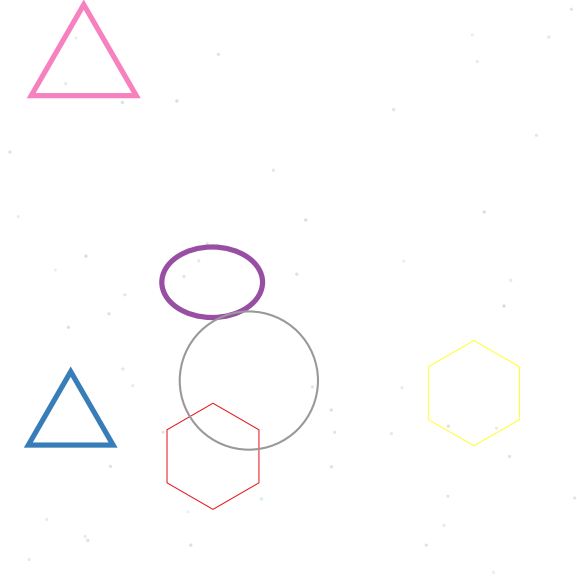[{"shape": "hexagon", "thickness": 0.5, "radius": 0.46, "center": [0.369, 0.209]}, {"shape": "triangle", "thickness": 2.5, "radius": 0.42, "center": [0.122, 0.271]}, {"shape": "oval", "thickness": 2.5, "radius": 0.44, "center": [0.367, 0.51]}, {"shape": "hexagon", "thickness": 0.5, "radius": 0.46, "center": [0.821, 0.318]}, {"shape": "triangle", "thickness": 2.5, "radius": 0.53, "center": [0.145, 0.886]}, {"shape": "circle", "thickness": 1, "radius": 0.6, "center": [0.431, 0.34]}]